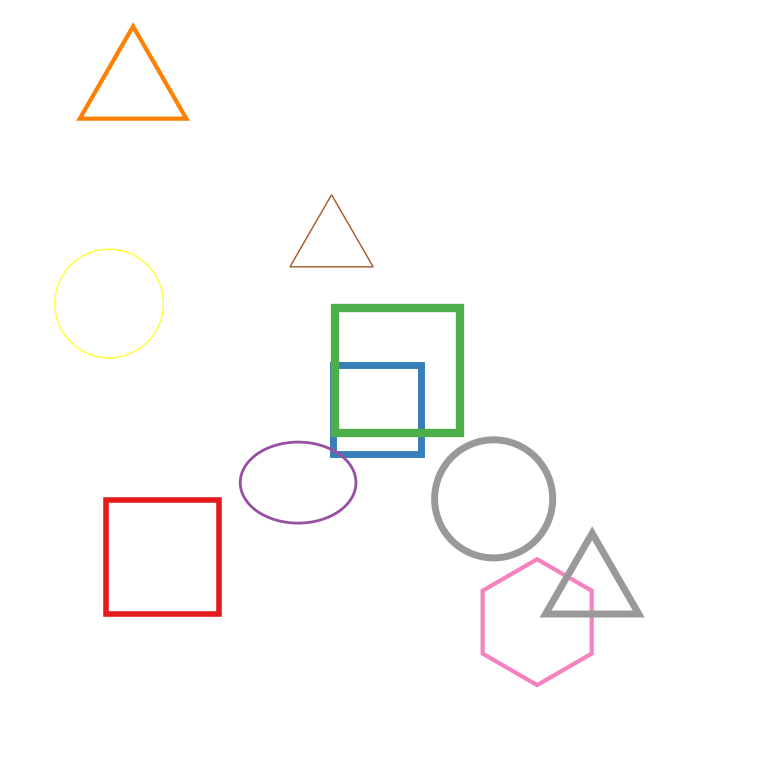[{"shape": "square", "thickness": 2, "radius": 0.37, "center": [0.211, 0.277]}, {"shape": "square", "thickness": 2.5, "radius": 0.29, "center": [0.49, 0.468]}, {"shape": "square", "thickness": 3, "radius": 0.41, "center": [0.516, 0.519]}, {"shape": "oval", "thickness": 1, "radius": 0.38, "center": [0.387, 0.373]}, {"shape": "triangle", "thickness": 1.5, "radius": 0.4, "center": [0.173, 0.886]}, {"shape": "circle", "thickness": 0.5, "radius": 0.35, "center": [0.142, 0.606]}, {"shape": "triangle", "thickness": 0.5, "radius": 0.31, "center": [0.431, 0.685]}, {"shape": "hexagon", "thickness": 1.5, "radius": 0.41, "center": [0.698, 0.192]}, {"shape": "triangle", "thickness": 2.5, "radius": 0.35, "center": [0.769, 0.238]}, {"shape": "circle", "thickness": 2.5, "radius": 0.38, "center": [0.641, 0.352]}]